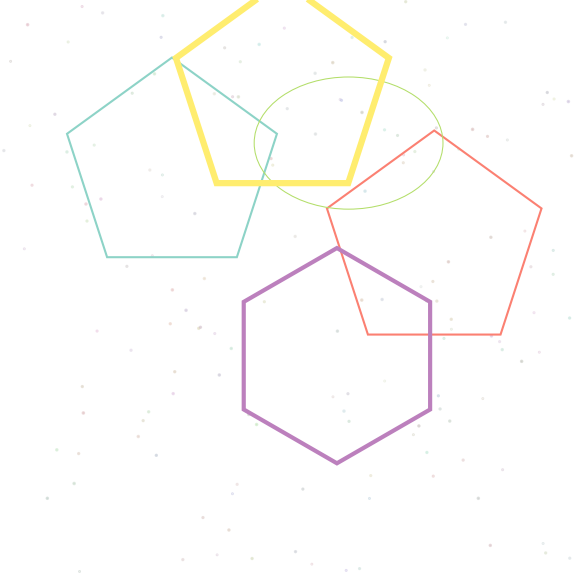[{"shape": "pentagon", "thickness": 1, "radius": 0.96, "center": [0.298, 0.708]}, {"shape": "pentagon", "thickness": 1, "radius": 0.98, "center": [0.752, 0.578]}, {"shape": "oval", "thickness": 0.5, "radius": 0.82, "center": [0.604, 0.751]}, {"shape": "hexagon", "thickness": 2, "radius": 0.93, "center": [0.583, 0.383]}, {"shape": "pentagon", "thickness": 3, "radius": 0.97, "center": [0.489, 0.839]}]